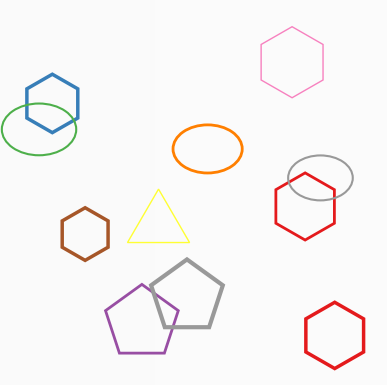[{"shape": "hexagon", "thickness": 2, "radius": 0.44, "center": [0.787, 0.464]}, {"shape": "hexagon", "thickness": 2.5, "radius": 0.43, "center": [0.864, 0.129]}, {"shape": "hexagon", "thickness": 2.5, "radius": 0.38, "center": [0.135, 0.731]}, {"shape": "oval", "thickness": 1.5, "radius": 0.48, "center": [0.101, 0.664]}, {"shape": "pentagon", "thickness": 2, "radius": 0.49, "center": [0.366, 0.163]}, {"shape": "oval", "thickness": 2, "radius": 0.45, "center": [0.536, 0.613]}, {"shape": "triangle", "thickness": 1, "radius": 0.46, "center": [0.409, 0.416]}, {"shape": "hexagon", "thickness": 2.5, "radius": 0.34, "center": [0.22, 0.392]}, {"shape": "hexagon", "thickness": 1, "radius": 0.46, "center": [0.754, 0.838]}, {"shape": "pentagon", "thickness": 3, "radius": 0.49, "center": [0.482, 0.229]}, {"shape": "oval", "thickness": 1.5, "radius": 0.42, "center": [0.827, 0.538]}]